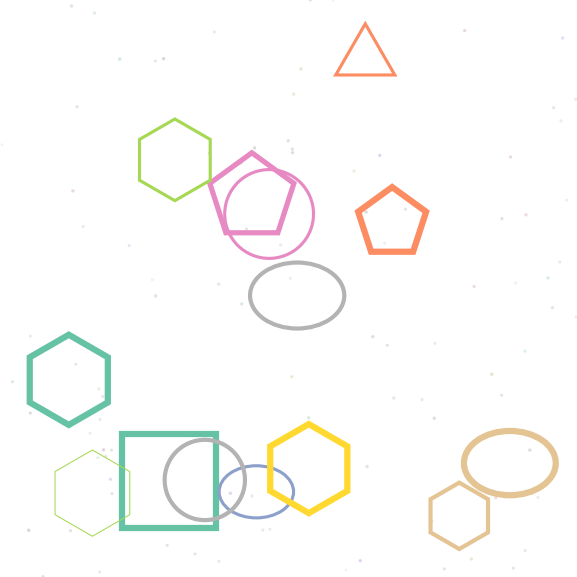[{"shape": "square", "thickness": 3, "radius": 0.4, "center": [0.292, 0.166]}, {"shape": "hexagon", "thickness": 3, "radius": 0.39, "center": [0.119, 0.341]}, {"shape": "pentagon", "thickness": 3, "radius": 0.31, "center": [0.679, 0.613]}, {"shape": "triangle", "thickness": 1.5, "radius": 0.3, "center": [0.632, 0.899]}, {"shape": "oval", "thickness": 1.5, "radius": 0.32, "center": [0.444, 0.148]}, {"shape": "pentagon", "thickness": 2.5, "radius": 0.38, "center": [0.436, 0.658]}, {"shape": "circle", "thickness": 1.5, "radius": 0.38, "center": [0.466, 0.629]}, {"shape": "hexagon", "thickness": 0.5, "radius": 0.37, "center": [0.16, 0.145]}, {"shape": "hexagon", "thickness": 1.5, "radius": 0.35, "center": [0.303, 0.722]}, {"shape": "hexagon", "thickness": 3, "radius": 0.39, "center": [0.535, 0.188]}, {"shape": "hexagon", "thickness": 2, "radius": 0.29, "center": [0.795, 0.106]}, {"shape": "oval", "thickness": 3, "radius": 0.4, "center": [0.883, 0.197]}, {"shape": "circle", "thickness": 2, "radius": 0.35, "center": [0.355, 0.168]}, {"shape": "oval", "thickness": 2, "radius": 0.41, "center": [0.515, 0.487]}]